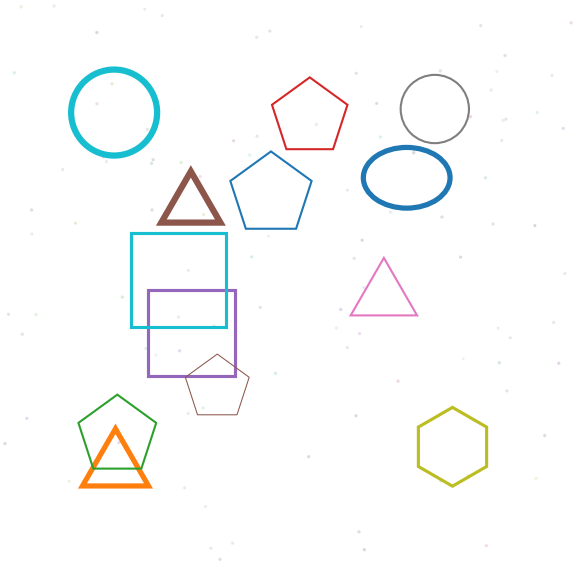[{"shape": "pentagon", "thickness": 1, "radius": 0.37, "center": [0.469, 0.663]}, {"shape": "oval", "thickness": 2.5, "radius": 0.38, "center": [0.704, 0.691]}, {"shape": "triangle", "thickness": 2.5, "radius": 0.33, "center": [0.2, 0.191]}, {"shape": "pentagon", "thickness": 1, "radius": 0.35, "center": [0.203, 0.245]}, {"shape": "pentagon", "thickness": 1, "radius": 0.34, "center": [0.536, 0.796]}, {"shape": "square", "thickness": 1.5, "radius": 0.38, "center": [0.332, 0.423]}, {"shape": "pentagon", "thickness": 0.5, "radius": 0.29, "center": [0.376, 0.328]}, {"shape": "triangle", "thickness": 3, "radius": 0.3, "center": [0.33, 0.643]}, {"shape": "triangle", "thickness": 1, "radius": 0.33, "center": [0.665, 0.486]}, {"shape": "circle", "thickness": 1, "radius": 0.3, "center": [0.753, 0.81]}, {"shape": "hexagon", "thickness": 1.5, "radius": 0.34, "center": [0.784, 0.225]}, {"shape": "circle", "thickness": 3, "radius": 0.37, "center": [0.198, 0.804]}, {"shape": "square", "thickness": 1.5, "radius": 0.41, "center": [0.309, 0.514]}]